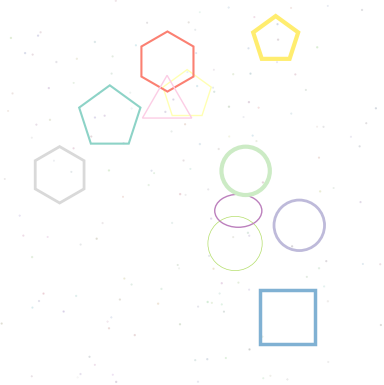[{"shape": "pentagon", "thickness": 1.5, "radius": 0.42, "center": [0.285, 0.695]}, {"shape": "pentagon", "thickness": 1, "radius": 0.33, "center": [0.486, 0.753]}, {"shape": "circle", "thickness": 2, "radius": 0.33, "center": [0.777, 0.415]}, {"shape": "hexagon", "thickness": 1.5, "radius": 0.39, "center": [0.435, 0.84]}, {"shape": "square", "thickness": 2.5, "radius": 0.36, "center": [0.746, 0.176]}, {"shape": "circle", "thickness": 0.5, "radius": 0.35, "center": [0.611, 0.368]}, {"shape": "triangle", "thickness": 1, "radius": 0.37, "center": [0.434, 0.73]}, {"shape": "hexagon", "thickness": 2, "radius": 0.37, "center": [0.155, 0.546]}, {"shape": "oval", "thickness": 1, "radius": 0.31, "center": [0.619, 0.453]}, {"shape": "circle", "thickness": 3, "radius": 0.31, "center": [0.638, 0.556]}, {"shape": "pentagon", "thickness": 3, "radius": 0.31, "center": [0.716, 0.897]}]